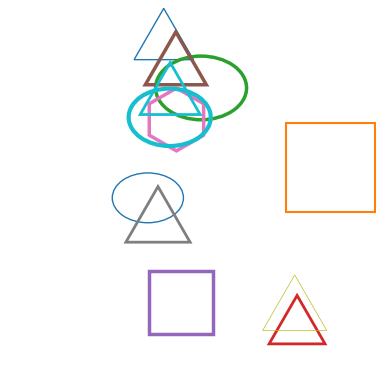[{"shape": "oval", "thickness": 1, "radius": 0.46, "center": [0.384, 0.486]}, {"shape": "triangle", "thickness": 1, "radius": 0.44, "center": [0.425, 0.889]}, {"shape": "square", "thickness": 1.5, "radius": 0.57, "center": [0.858, 0.565]}, {"shape": "oval", "thickness": 2.5, "radius": 0.59, "center": [0.522, 0.772]}, {"shape": "triangle", "thickness": 2, "radius": 0.42, "center": [0.772, 0.149]}, {"shape": "square", "thickness": 2.5, "radius": 0.41, "center": [0.47, 0.214]}, {"shape": "triangle", "thickness": 2.5, "radius": 0.46, "center": [0.457, 0.826]}, {"shape": "hexagon", "thickness": 2.5, "radius": 0.41, "center": [0.458, 0.69]}, {"shape": "triangle", "thickness": 2, "radius": 0.48, "center": [0.41, 0.419]}, {"shape": "triangle", "thickness": 0.5, "radius": 0.48, "center": [0.766, 0.19]}, {"shape": "oval", "thickness": 3, "radius": 0.53, "center": [0.441, 0.695]}, {"shape": "triangle", "thickness": 2, "radius": 0.45, "center": [0.442, 0.748]}]